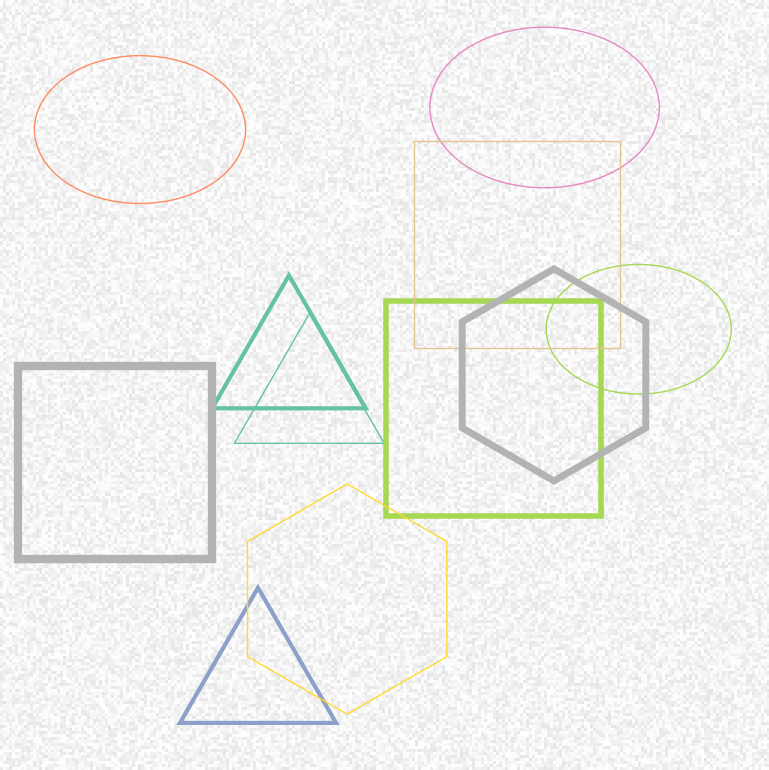[{"shape": "triangle", "thickness": 1.5, "radius": 0.58, "center": [0.375, 0.527]}, {"shape": "triangle", "thickness": 0.5, "radius": 0.56, "center": [0.402, 0.48]}, {"shape": "oval", "thickness": 0.5, "radius": 0.69, "center": [0.182, 0.832]}, {"shape": "triangle", "thickness": 1.5, "radius": 0.59, "center": [0.335, 0.12]}, {"shape": "oval", "thickness": 0.5, "radius": 0.74, "center": [0.707, 0.86]}, {"shape": "oval", "thickness": 0.5, "radius": 0.6, "center": [0.829, 0.572]}, {"shape": "square", "thickness": 2, "radius": 0.7, "center": [0.641, 0.469]}, {"shape": "hexagon", "thickness": 0.5, "radius": 0.75, "center": [0.451, 0.222]}, {"shape": "square", "thickness": 0.5, "radius": 0.67, "center": [0.671, 0.682]}, {"shape": "hexagon", "thickness": 2.5, "radius": 0.69, "center": [0.719, 0.513]}, {"shape": "square", "thickness": 3, "radius": 0.63, "center": [0.149, 0.399]}]